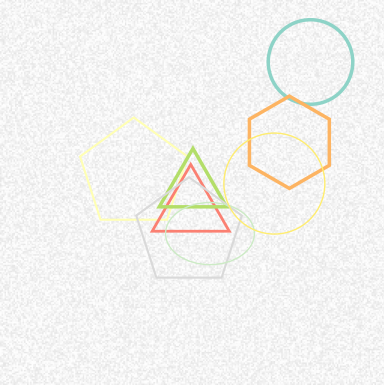[{"shape": "circle", "thickness": 2.5, "radius": 0.55, "center": [0.807, 0.839]}, {"shape": "pentagon", "thickness": 1.5, "radius": 0.73, "center": [0.348, 0.548]}, {"shape": "triangle", "thickness": 2, "radius": 0.58, "center": [0.495, 0.457]}, {"shape": "hexagon", "thickness": 2.5, "radius": 0.6, "center": [0.752, 0.63]}, {"shape": "triangle", "thickness": 2.5, "radius": 0.51, "center": [0.501, 0.513]}, {"shape": "pentagon", "thickness": 1.5, "radius": 0.72, "center": [0.491, 0.396]}, {"shape": "oval", "thickness": 1, "radius": 0.58, "center": [0.545, 0.393]}, {"shape": "circle", "thickness": 1, "radius": 0.66, "center": [0.713, 0.523]}]